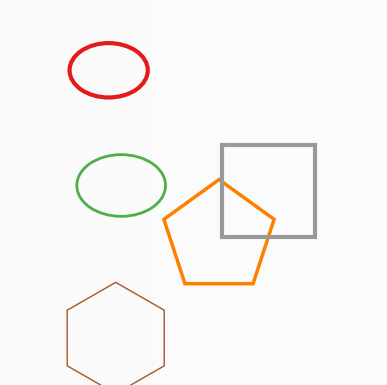[{"shape": "oval", "thickness": 3, "radius": 0.5, "center": [0.28, 0.817]}, {"shape": "oval", "thickness": 2, "radius": 0.57, "center": [0.313, 0.518]}, {"shape": "pentagon", "thickness": 2.5, "radius": 0.75, "center": [0.565, 0.384]}, {"shape": "hexagon", "thickness": 1, "radius": 0.72, "center": [0.299, 0.122]}, {"shape": "square", "thickness": 3, "radius": 0.6, "center": [0.693, 0.505]}]